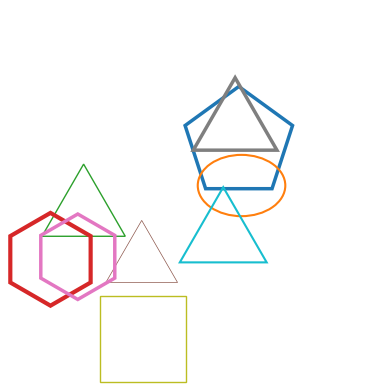[{"shape": "pentagon", "thickness": 2.5, "radius": 0.73, "center": [0.62, 0.629]}, {"shape": "oval", "thickness": 1.5, "radius": 0.57, "center": [0.627, 0.518]}, {"shape": "triangle", "thickness": 1, "radius": 0.62, "center": [0.217, 0.449]}, {"shape": "hexagon", "thickness": 3, "radius": 0.6, "center": [0.131, 0.327]}, {"shape": "triangle", "thickness": 0.5, "radius": 0.54, "center": [0.368, 0.32]}, {"shape": "hexagon", "thickness": 2.5, "radius": 0.55, "center": [0.202, 0.333]}, {"shape": "triangle", "thickness": 2.5, "radius": 0.63, "center": [0.611, 0.673]}, {"shape": "square", "thickness": 1, "radius": 0.56, "center": [0.372, 0.119]}, {"shape": "triangle", "thickness": 1.5, "radius": 0.65, "center": [0.58, 0.384]}]